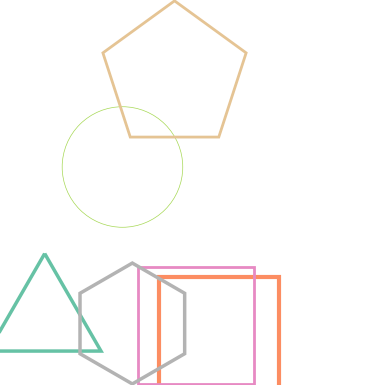[{"shape": "triangle", "thickness": 2.5, "radius": 0.84, "center": [0.116, 0.173]}, {"shape": "square", "thickness": 3, "radius": 0.78, "center": [0.568, 0.125]}, {"shape": "square", "thickness": 2, "radius": 0.76, "center": [0.509, 0.155]}, {"shape": "circle", "thickness": 0.5, "radius": 0.78, "center": [0.318, 0.566]}, {"shape": "pentagon", "thickness": 2, "radius": 0.98, "center": [0.453, 0.802]}, {"shape": "hexagon", "thickness": 2.5, "radius": 0.78, "center": [0.344, 0.16]}]